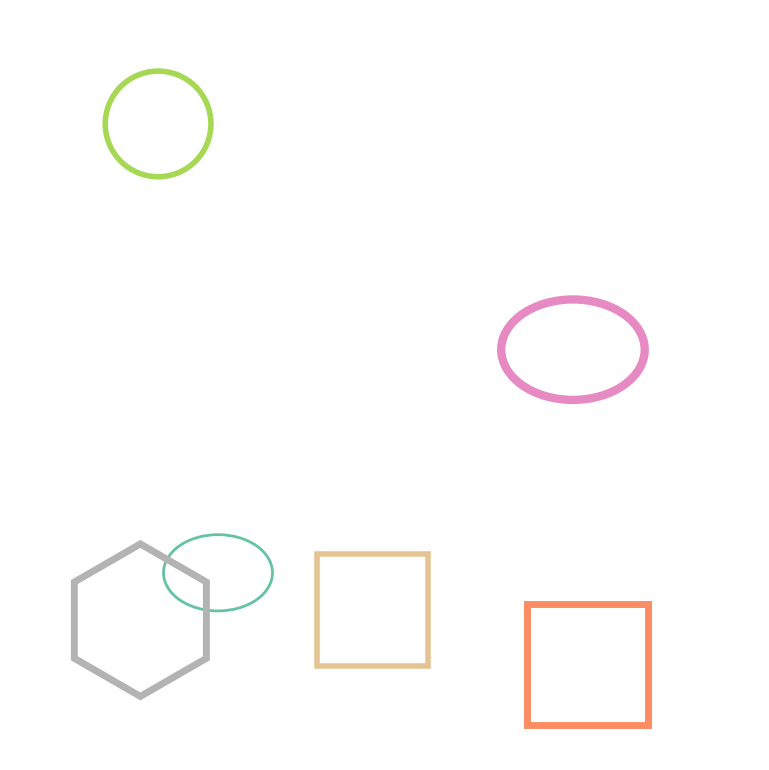[{"shape": "oval", "thickness": 1, "radius": 0.35, "center": [0.283, 0.256]}, {"shape": "square", "thickness": 2.5, "radius": 0.39, "center": [0.763, 0.137]}, {"shape": "oval", "thickness": 3, "radius": 0.47, "center": [0.744, 0.546]}, {"shape": "circle", "thickness": 2, "radius": 0.34, "center": [0.205, 0.839]}, {"shape": "square", "thickness": 2, "radius": 0.36, "center": [0.484, 0.207]}, {"shape": "hexagon", "thickness": 2.5, "radius": 0.5, "center": [0.182, 0.195]}]